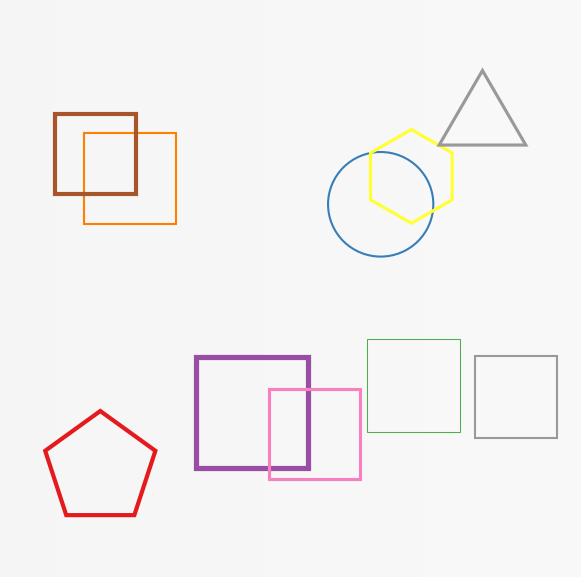[{"shape": "pentagon", "thickness": 2, "radius": 0.5, "center": [0.173, 0.188]}, {"shape": "circle", "thickness": 1, "radius": 0.45, "center": [0.655, 0.645]}, {"shape": "square", "thickness": 0.5, "radius": 0.4, "center": [0.711, 0.332]}, {"shape": "square", "thickness": 2.5, "radius": 0.48, "center": [0.434, 0.285]}, {"shape": "square", "thickness": 1, "radius": 0.39, "center": [0.224, 0.69]}, {"shape": "hexagon", "thickness": 1.5, "radius": 0.41, "center": [0.708, 0.694]}, {"shape": "square", "thickness": 2, "radius": 0.35, "center": [0.165, 0.732]}, {"shape": "square", "thickness": 1.5, "radius": 0.39, "center": [0.541, 0.248]}, {"shape": "square", "thickness": 1, "radius": 0.35, "center": [0.888, 0.312]}, {"shape": "triangle", "thickness": 1.5, "radius": 0.43, "center": [0.83, 0.791]}]